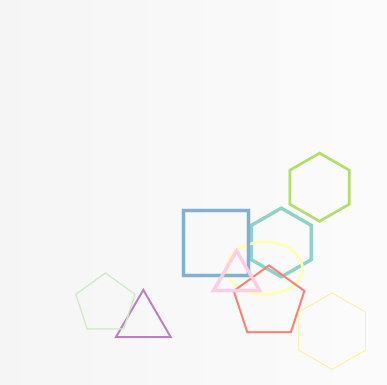[{"shape": "hexagon", "thickness": 2.5, "radius": 0.45, "center": [0.726, 0.37]}, {"shape": "oval", "thickness": 2, "radius": 0.49, "center": [0.683, 0.303]}, {"shape": "pentagon", "thickness": 1.5, "radius": 0.48, "center": [0.694, 0.215]}, {"shape": "square", "thickness": 2.5, "radius": 0.42, "center": [0.557, 0.37]}, {"shape": "hexagon", "thickness": 2, "radius": 0.44, "center": [0.825, 0.514]}, {"shape": "triangle", "thickness": 2.5, "radius": 0.34, "center": [0.61, 0.28]}, {"shape": "triangle", "thickness": 1.5, "radius": 0.41, "center": [0.37, 0.165]}, {"shape": "pentagon", "thickness": 1, "radius": 0.4, "center": [0.272, 0.211]}, {"shape": "hexagon", "thickness": 0.5, "radius": 0.5, "center": [0.857, 0.14]}]